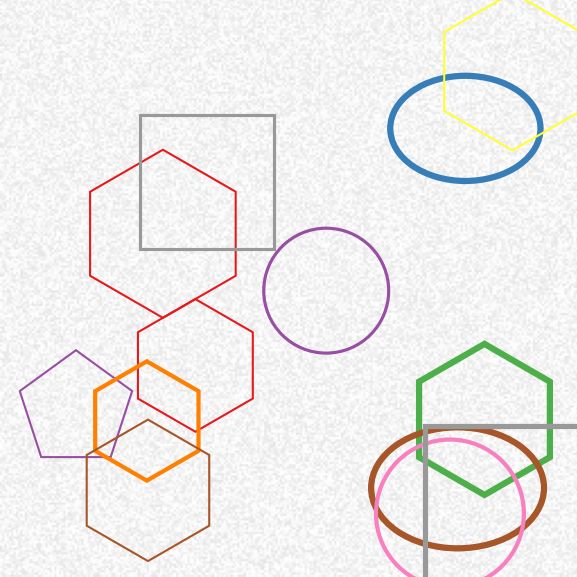[{"shape": "hexagon", "thickness": 1, "radius": 0.73, "center": [0.282, 0.594]}, {"shape": "hexagon", "thickness": 1, "radius": 0.57, "center": [0.338, 0.366]}, {"shape": "oval", "thickness": 3, "radius": 0.65, "center": [0.806, 0.777]}, {"shape": "hexagon", "thickness": 3, "radius": 0.65, "center": [0.839, 0.273]}, {"shape": "circle", "thickness": 1.5, "radius": 0.54, "center": [0.565, 0.496]}, {"shape": "pentagon", "thickness": 1, "radius": 0.51, "center": [0.132, 0.29]}, {"shape": "hexagon", "thickness": 2, "radius": 0.52, "center": [0.254, 0.27]}, {"shape": "hexagon", "thickness": 1, "radius": 0.68, "center": [0.888, 0.875]}, {"shape": "hexagon", "thickness": 1, "radius": 0.61, "center": [0.256, 0.15]}, {"shape": "oval", "thickness": 3, "radius": 0.75, "center": [0.792, 0.154]}, {"shape": "circle", "thickness": 2, "radius": 0.64, "center": [0.779, 0.11]}, {"shape": "square", "thickness": 1.5, "radius": 0.58, "center": [0.358, 0.684]}, {"shape": "square", "thickness": 2.5, "radius": 0.71, "center": [0.879, 0.12]}]